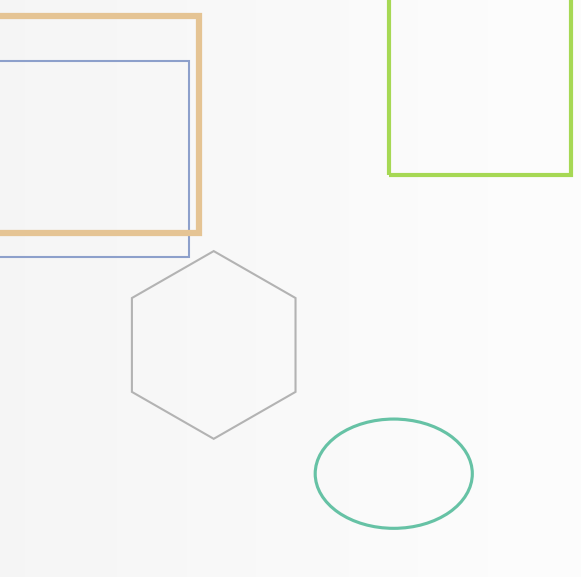[{"shape": "oval", "thickness": 1.5, "radius": 0.68, "center": [0.677, 0.179]}, {"shape": "square", "thickness": 1, "radius": 0.85, "center": [0.156, 0.723]}, {"shape": "square", "thickness": 2, "radius": 0.78, "center": [0.826, 0.852]}, {"shape": "square", "thickness": 3, "radius": 0.94, "center": [0.154, 0.784]}, {"shape": "hexagon", "thickness": 1, "radius": 0.81, "center": [0.368, 0.402]}]